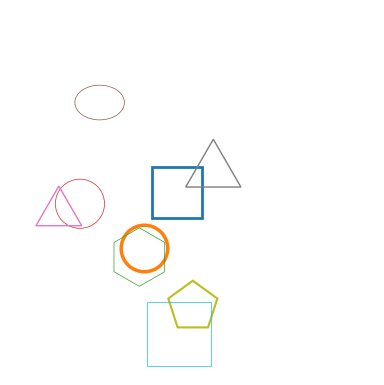[{"shape": "square", "thickness": 2, "radius": 0.33, "center": [0.46, 0.5]}, {"shape": "circle", "thickness": 2.5, "radius": 0.3, "center": [0.375, 0.355]}, {"shape": "hexagon", "thickness": 0.5, "radius": 0.38, "center": [0.362, 0.332]}, {"shape": "circle", "thickness": 0.5, "radius": 0.32, "center": [0.208, 0.471]}, {"shape": "oval", "thickness": 0.5, "radius": 0.32, "center": [0.259, 0.734]}, {"shape": "triangle", "thickness": 1, "radius": 0.34, "center": [0.153, 0.448]}, {"shape": "triangle", "thickness": 1, "radius": 0.41, "center": [0.554, 0.556]}, {"shape": "pentagon", "thickness": 1.5, "radius": 0.34, "center": [0.501, 0.204]}, {"shape": "square", "thickness": 0.5, "radius": 0.42, "center": [0.465, 0.132]}]